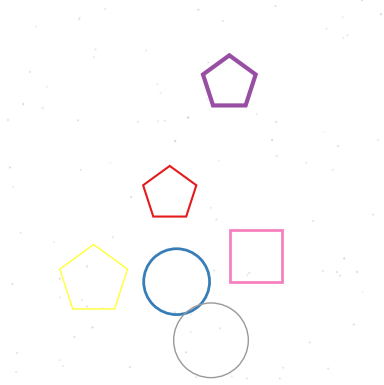[{"shape": "pentagon", "thickness": 1.5, "radius": 0.36, "center": [0.441, 0.496]}, {"shape": "circle", "thickness": 2, "radius": 0.43, "center": [0.459, 0.268]}, {"shape": "pentagon", "thickness": 3, "radius": 0.36, "center": [0.596, 0.784]}, {"shape": "pentagon", "thickness": 1, "radius": 0.46, "center": [0.243, 0.272]}, {"shape": "square", "thickness": 2, "radius": 0.34, "center": [0.665, 0.335]}, {"shape": "circle", "thickness": 1, "radius": 0.48, "center": [0.548, 0.116]}]